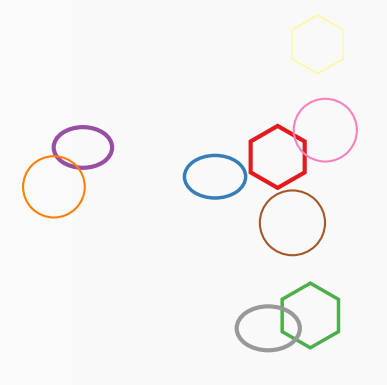[{"shape": "hexagon", "thickness": 3, "radius": 0.4, "center": [0.717, 0.592]}, {"shape": "oval", "thickness": 2.5, "radius": 0.39, "center": [0.555, 0.541]}, {"shape": "hexagon", "thickness": 2.5, "radius": 0.42, "center": [0.801, 0.181]}, {"shape": "oval", "thickness": 3, "radius": 0.38, "center": [0.214, 0.617]}, {"shape": "circle", "thickness": 1.5, "radius": 0.4, "center": [0.139, 0.515]}, {"shape": "hexagon", "thickness": 0.5, "radius": 0.38, "center": [0.82, 0.885]}, {"shape": "circle", "thickness": 1.5, "radius": 0.42, "center": [0.755, 0.421]}, {"shape": "circle", "thickness": 1.5, "radius": 0.41, "center": [0.839, 0.662]}, {"shape": "oval", "thickness": 3, "radius": 0.41, "center": [0.692, 0.147]}]